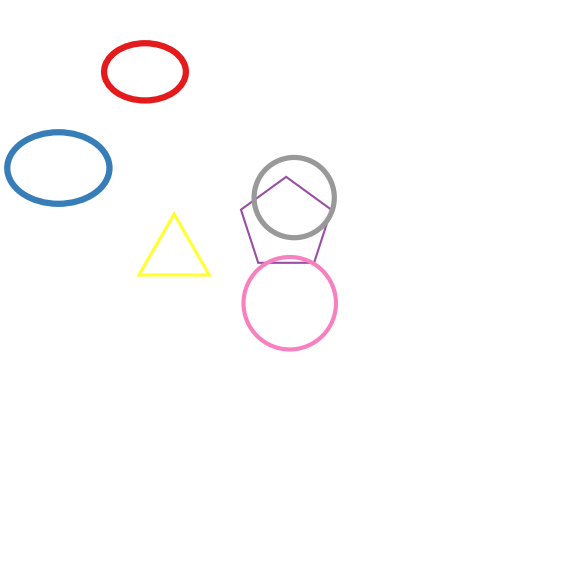[{"shape": "oval", "thickness": 3, "radius": 0.35, "center": [0.251, 0.875]}, {"shape": "oval", "thickness": 3, "radius": 0.44, "center": [0.101, 0.708]}, {"shape": "pentagon", "thickness": 1, "radius": 0.41, "center": [0.495, 0.611]}, {"shape": "triangle", "thickness": 1.5, "radius": 0.35, "center": [0.301, 0.558]}, {"shape": "circle", "thickness": 2, "radius": 0.4, "center": [0.502, 0.474]}, {"shape": "circle", "thickness": 2.5, "radius": 0.35, "center": [0.509, 0.657]}]